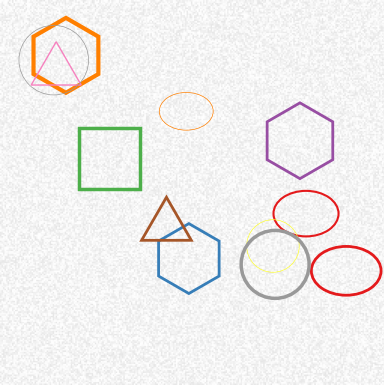[{"shape": "oval", "thickness": 1.5, "radius": 0.42, "center": [0.795, 0.445]}, {"shape": "oval", "thickness": 2, "radius": 0.45, "center": [0.899, 0.297]}, {"shape": "hexagon", "thickness": 2, "radius": 0.45, "center": [0.491, 0.328]}, {"shape": "square", "thickness": 2.5, "radius": 0.39, "center": [0.285, 0.588]}, {"shape": "hexagon", "thickness": 2, "radius": 0.49, "center": [0.779, 0.634]}, {"shape": "oval", "thickness": 0.5, "radius": 0.35, "center": [0.484, 0.711]}, {"shape": "hexagon", "thickness": 3, "radius": 0.49, "center": [0.171, 0.856]}, {"shape": "circle", "thickness": 0.5, "radius": 0.34, "center": [0.709, 0.361]}, {"shape": "triangle", "thickness": 2, "radius": 0.37, "center": [0.432, 0.413]}, {"shape": "triangle", "thickness": 1, "radius": 0.37, "center": [0.146, 0.817]}, {"shape": "circle", "thickness": 2.5, "radius": 0.44, "center": [0.715, 0.313]}, {"shape": "circle", "thickness": 0.5, "radius": 0.45, "center": [0.14, 0.844]}]